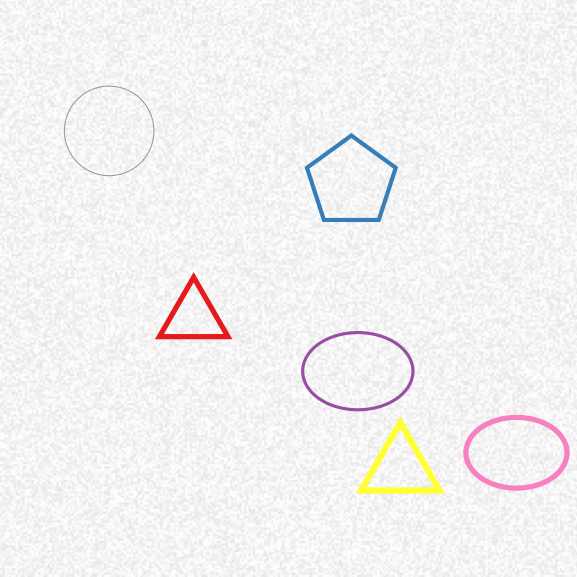[{"shape": "triangle", "thickness": 2.5, "radius": 0.34, "center": [0.335, 0.45]}, {"shape": "pentagon", "thickness": 2, "radius": 0.4, "center": [0.608, 0.684]}, {"shape": "oval", "thickness": 1.5, "radius": 0.48, "center": [0.62, 0.356]}, {"shape": "triangle", "thickness": 3, "radius": 0.39, "center": [0.693, 0.189]}, {"shape": "oval", "thickness": 2.5, "radius": 0.44, "center": [0.894, 0.215]}, {"shape": "circle", "thickness": 0.5, "radius": 0.39, "center": [0.189, 0.772]}]